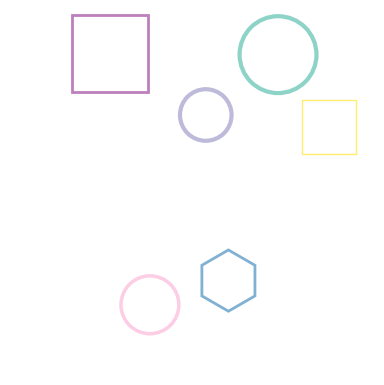[{"shape": "circle", "thickness": 3, "radius": 0.5, "center": [0.722, 0.858]}, {"shape": "circle", "thickness": 3, "radius": 0.33, "center": [0.534, 0.701]}, {"shape": "hexagon", "thickness": 2, "radius": 0.4, "center": [0.593, 0.271]}, {"shape": "circle", "thickness": 2.5, "radius": 0.38, "center": [0.389, 0.208]}, {"shape": "square", "thickness": 2, "radius": 0.5, "center": [0.286, 0.862]}, {"shape": "square", "thickness": 1, "radius": 0.35, "center": [0.854, 0.67]}]